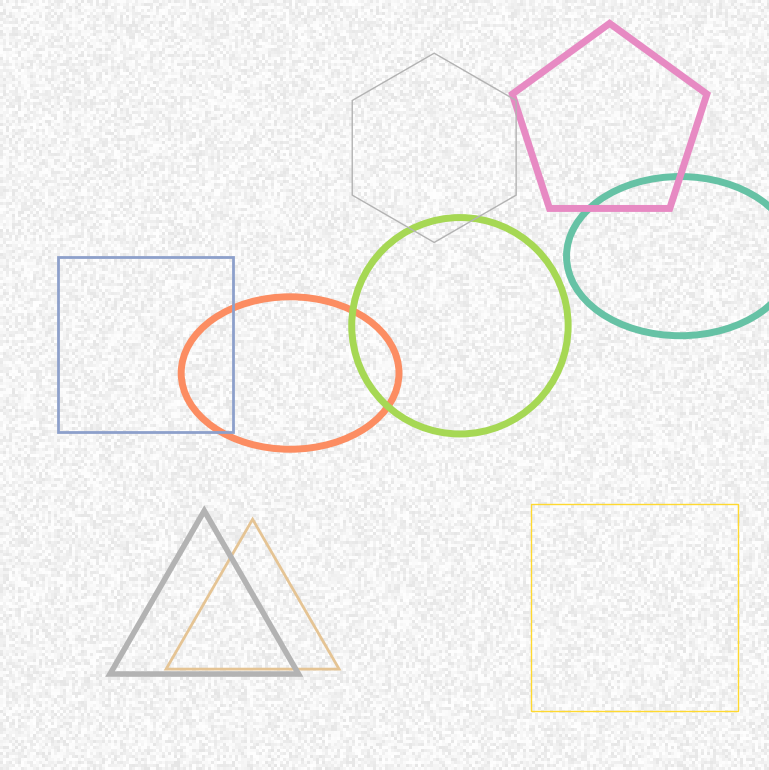[{"shape": "oval", "thickness": 2.5, "radius": 0.74, "center": [0.883, 0.667]}, {"shape": "oval", "thickness": 2.5, "radius": 0.71, "center": [0.377, 0.516]}, {"shape": "square", "thickness": 1, "radius": 0.57, "center": [0.189, 0.553]}, {"shape": "pentagon", "thickness": 2.5, "radius": 0.66, "center": [0.792, 0.837]}, {"shape": "circle", "thickness": 2.5, "radius": 0.7, "center": [0.597, 0.577]}, {"shape": "square", "thickness": 0.5, "radius": 0.67, "center": [0.824, 0.211]}, {"shape": "triangle", "thickness": 1, "radius": 0.65, "center": [0.328, 0.196]}, {"shape": "triangle", "thickness": 2, "radius": 0.71, "center": [0.265, 0.195]}, {"shape": "hexagon", "thickness": 0.5, "radius": 0.61, "center": [0.564, 0.808]}]